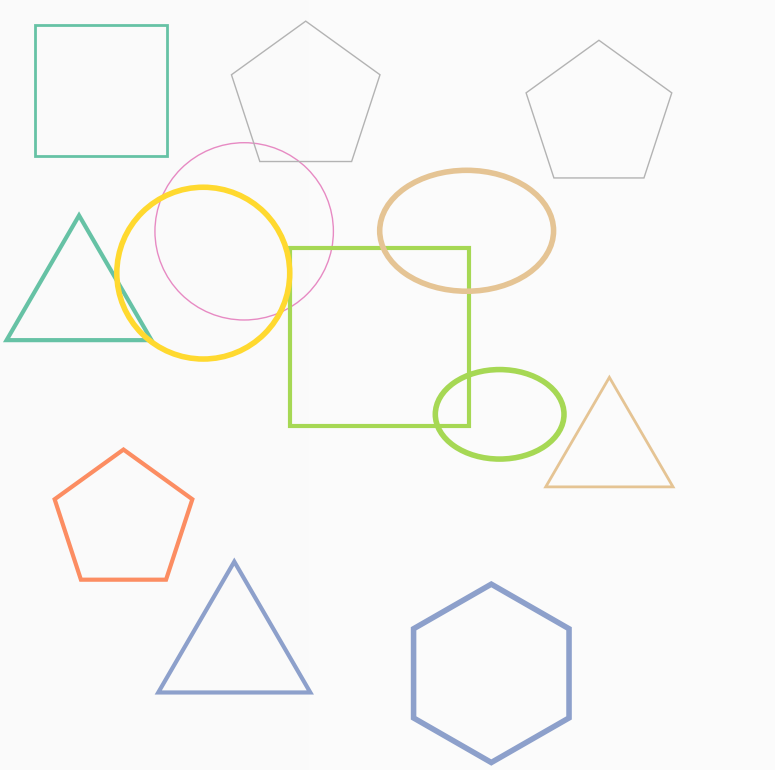[{"shape": "square", "thickness": 1, "radius": 0.42, "center": [0.13, 0.883]}, {"shape": "triangle", "thickness": 1.5, "radius": 0.54, "center": [0.102, 0.612]}, {"shape": "pentagon", "thickness": 1.5, "radius": 0.47, "center": [0.159, 0.323]}, {"shape": "triangle", "thickness": 1.5, "radius": 0.57, "center": [0.302, 0.157]}, {"shape": "hexagon", "thickness": 2, "radius": 0.58, "center": [0.634, 0.126]}, {"shape": "circle", "thickness": 0.5, "radius": 0.58, "center": [0.315, 0.7]}, {"shape": "square", "thickness": 1.5, "radius": 0.58, "center": [0.49, 0.562]}, {"shape": "oval", "thickness": 2, "radius": 0.42, "center": [0.645, 0.462]}, {"shape": "circle", "thickness": 2, "radius": 0.56, "center": [0.262, 0.645]}, {"shape": "triangle", "thickness": 1, "radius": 0.47, "center": [0.786, 0.415]}, {"shape": "oval", "thickness": 2, "radius": 0.56, "center": [0.602, 0.7]}, {"shape": "pentagon", "thickness": 0.5, "radius": 0.49, "center": [0.773, 0.849]}, {"shape": "pentagon", "thickness": 0.5, "radius": 0.5, "center": [0.394, 0.872]}]